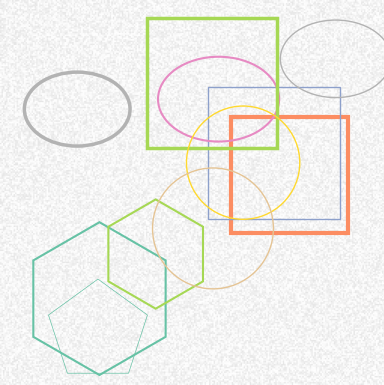[{"shape": "hexagon", "thickness": 1.5, "radius": 0.99, "center": [0.258, 0.224]}, {"shape": "pentagon", "thickness": 0.5, "radius": 0.68, "center": [0.254, 0.14]}, {"shape": "square", "thickness": 3, "radius": 0.76, "center": [0.752, 0.546]}, {"shape": "square", "thickness": 1, "radius": 0.85, "center": [0.712, 0.602]}, {"shape": "oval", "thickness": 1.5, "radius": 0.79, "center": [0.568, 0.742]}, {"shape": "hexagon", "thickness": 1.5, "radius": 0.71, "center": [0.404, 0.34]}, {"shape": "square", "thickness": 2.5, "radius": 0.84, "center": [0.55, 0.785]}, {"shape": "circle", "thickness": 1, "radius": 0.74, "center": [0.631, 0.577]}, {"shape": "circle", "thickness": 1, "radius": 0.78, "center": [0.553, 0.407]}, {"shape": "oval", "thickness": 2.5, "radius": 0.69, "center": [0.201, 0.717]}, {"shape": "oval", "thickness": 1, "radius": 0.72, "center": [0.872, 0.847]}]